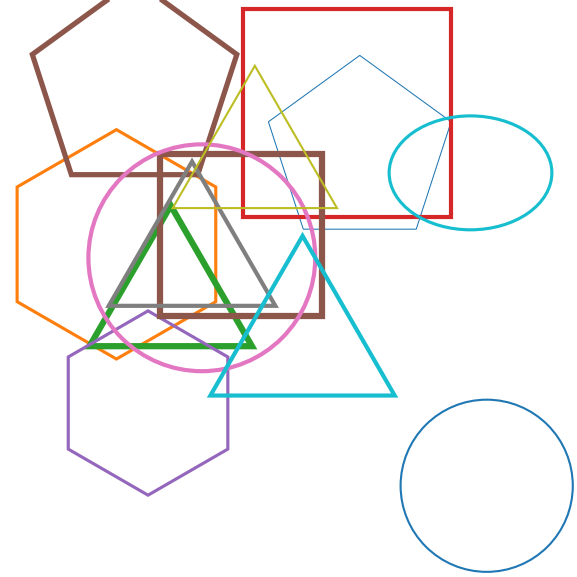[{"shape": "circle", "thickness": 1, "radius": 0.75, "center": [0.843, 0.158]}, {"shape": "pentagon", "thickness": 0.5, "radius": 0.83, "center": [0.623, 0.737]}, {"shape": "hexagon", "thickness": 1.5, "radius": 0.99, "center": [0.202, 0.576]}, {"shape": "triangle", "thickness": 3, "radius": 0.81, "center": [0.296, 0.481]}, {"shape": "square", "thickness": 2, "radius": 0.9, "center": [0.601, 0.803]}, {"shape": "hexagon", "thickness": 1.5, "radius": 0.8, "center": [0.256, 0.301]}, {"shape": "pentagon", "thickness": 2.5, "radius": 0.93, "center": [0.233, 0.847]}, {"shape": "square", "thickness": 3, "radius": 0.7, "center": [0.417, 0.592]}, {"shape": "circle", "thickness": 2, "radius": 0.98, "center": [0.349, 0.553]}, {"shape": "triangle", "thickness": 2, "radius": 0.83, "center": [0.333, 0.553]}, {"shape": "triangle", "thickness": 1, "radius": 0.82, "center": [0.441, 0.721]}, {"shape": "triangle", "thickness": 2, "radius": 0.92, "center": [0.524, 0.406]}, {"shape": "oval", "thickness": 1.5, "radius": 0.7, "center": [0.815, 0.7]}]